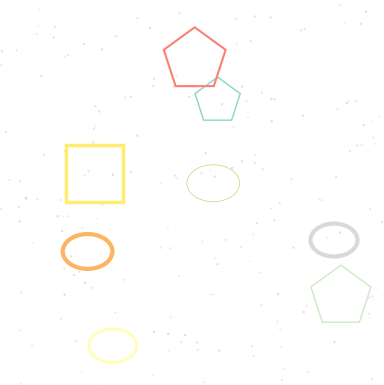[{"shape": "pentagon", "thickness": 1, "radius": 0.31, "center": [0.565, 0.738]}, {"shape": "oval", "thickness": 2, "radius": 0.31, "center": [0.293, 0.102]}, {"shape": "pentagon", "thickness": 1.5, "radius": 0.42, "center": [0.506, 0.845]}, {"shape": "oval", "thickness": 3, "radius": 0.32, "center": [0.228, 0.347]}, {"shape": "oval", "thickness": 0.5, "radius": 0.34, "center": [0.554, 0.524]}, {"shape": "oval", "thickness": 3, "radius": 0.31, "center": [0.867, 0.376]}, {"shape": "pentagon", "thickness": 1, "radius": 0.41, "center": [0.885, 0.229]}, {"shape": "square", "thickness": 2.5, "radius": 0.37, "center": [0.246, 0.549]}]